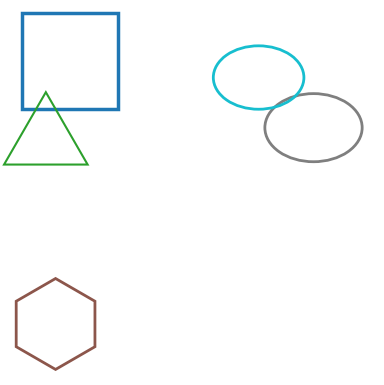[{"shape": "square", "thickness": 2.5, "radius": 0.63, "center": [0.181, 0.841]}, {"shape": "triangle", "thickness": 1.5, "radius": 0.63, "center": [0.119, 0.635]}, {"shape": "hexagon", "thickness": 2, "radius": 0.59, "center": [0.144, 0.158]}, {"shape": "oval", "thickness": 2, "radius": 0.63, "center": [0.814, 0.668]}, {"shape": "oval", "thickness": 2, "radius": 0.59, "center": [0.672, 0.799]}]